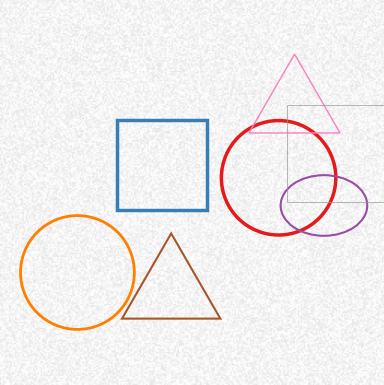[{"shape": "circle", "thickness": 2.5, "radius": 0.74, "center": [0.724, 0.538]}, {"shape": "square", "thickness": 2.5, "radius": 0.58, "center": [0.42, 0.571]}, {"shape": "oval", "thickness": 1.5, "radius": 0.56, "center": [0.841, 0.466]}, {"shape": "circle", "thickness": 2, "radius": 0.74, "center": [0.201, 0.292]}, {"shape": "triangle", "thickness": 1.5, "radius": 0.74, "center": [0.445, 0.246]}, {"shape": "triangle", "thickness": 1, "radius": 0.68, "center": [0.765, 0.723]}, {"shape": "square", "thickness": 0.5, "radius": 0.63, "center": [0.872, 0.601]}]